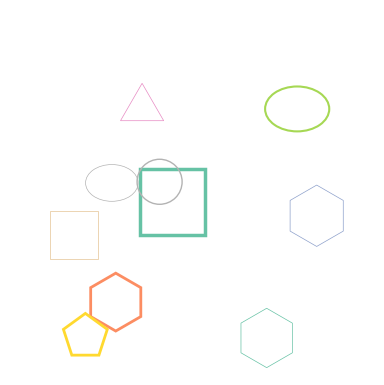[{"shape": "hexagon", "thickness": 0.5, "radius": 0.39, "center": [0.693, 0.122]}, {"shape": "square", "thickness": 2.5, "radius": 0.42, "center": [0.448, 0.475]}, {"shape": "hexagon", "thickness": 2, "radius": 0.38, "center": [0.301, 0.215]}, {"shape": "hexagon", "thickness": 0.5, "radius": 0.4, "center": [0.823, 0.44]}, {"shape": "triangle", "thickness": 0.5, "radius": 0.32, "center": [0.369, 0.719]}, {"shape": "oval", "thickness": 1.5, "radius": 0.42, "center": [0.772, 0.717]}, {"shape": "pentagon", "thickness": 2, "radius": 0.3, "center": [0.222, 0.126]}, {"shape": "square", "thickness": 0.5, "radius": 0.31, "center": [0.192, 0.39]}, {"shape": "circle", "thickness": 1, "radius": 0.29, "center": [0.415, 0.528]}, {"shape": "oval", "thickness": 0.5, "radius": 0.34, "center": [0.29, 0.525]}]